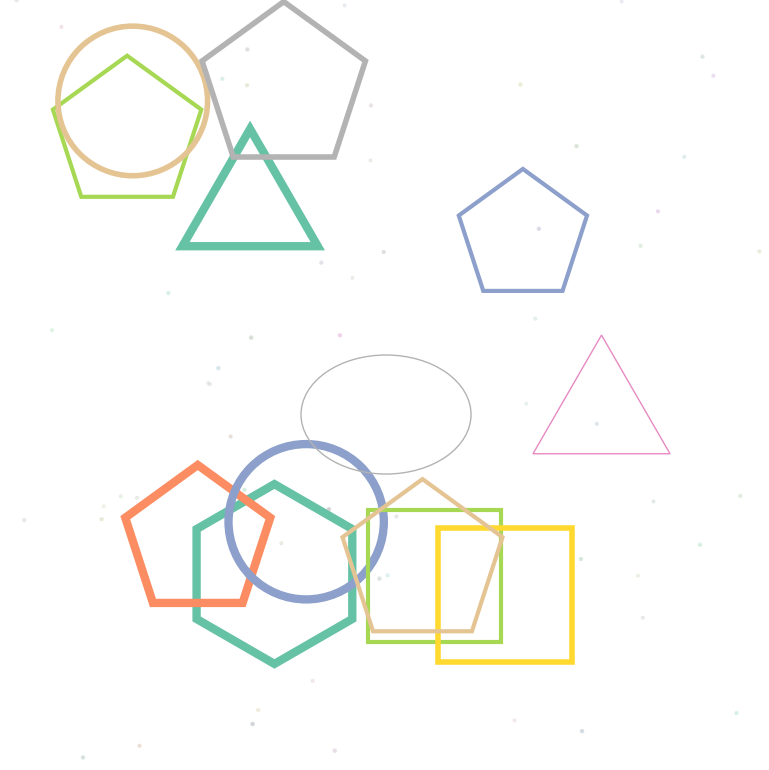[{"shape": "hexagon", "thickness": 3, "radius": 0.58, "center": [0.356, 0.255]}, {"shape": "triangle", "thickness": 3, "radius": 0.51, "center": [0.325, 0.731]}, {"shape": "pentagon", "thickness": 3, "radius": 0.5, "center": [0.257, 0.297]}, {"shape": "pentagon", "thickness": 1.5, "radius": 0.44, "center": [0.679, 0.693]}, {"shape": "circle", "thickness": 3, "radius": 0.5, "center": [0.398, 0.322]}, {"shape": "triangle", "thickness": 0.5, "radius": 0.51, "center": [0.781, 0.462]}, {"shape": "square", "thickness": 1.5, "radius": 0.43, "center": [0.564, 0.252]}, {"shape": "pentagon", "thickness": 1.5, "radius": 0.51, "center": [0.165, 0.826]}, {"shape": "square", "thickness": 2, "radius": 0.43, "center": [0.656, 0.227]}, {"shape": "pentagon", "thickness": 1.5, "radius": 0.55, "center": [0.549, 0.269]}, {"shape": "circle", "thickness": 2, "radius": 0.49, "center": [0.172, 0.869]}, {"shape": "oval", "thickness": 0.5, "radius": 0.55, "center": [0.501, 0.462]}, {"shape": "pentagon", "thickness": 2, "radius": 0.56, "center": [0.368, 0.886]}]